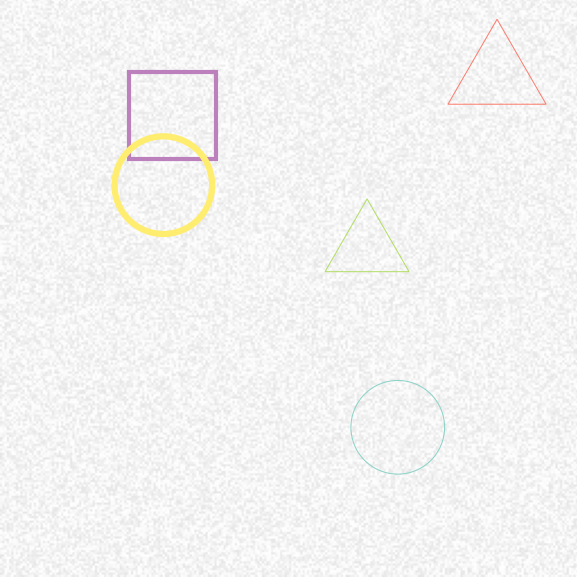[{"shape": "circle", "thickness": 0.5, "radius": 0.41, "center": [0.689, 0.259]}, {"shape": "triangle", "thickness": 0.5, "radius": 0.49, "center": [0.861, 0.868]}, {"shape": "triangle", "thickness": 0.5, "radius": 0.42, "center": [0.636, 0.571]}, {"shape": "square", "thickness": 2, "radius": 0.38, "center": [0.298, 0.799]}, {"shape": "circle", "thickness": 3, "radius": 0.42, "center": [0.283, 0.679]}]